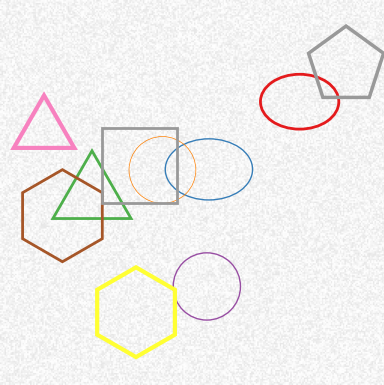[{"shape": "oval", "thickness": 2, "radius": 0.51, "center": [0.778, 0.736]}, {"shape": "oval", "thickness": 1, "radius": 0.57, "center": [0.543, 0.56]}, {"shape": "triangle", "thickness": 2, "radius": 0.59, "center": [0.239, 0.491]}, {"shape": "circle", "thickness": 1, "radius": 0.44, "center": [0.537, 0.256]}, {"shape": "circle", "thickness": 0.5, "radius": 0.43, "center": [0.422, 0.559]}, {"shape": "hexagon", "thickness": 3, "radius": 0.58, "center": [0.353, 0.189]}, {"shape": "hexagon", "thickness": 2, "radius": 0.6, "center": [0.162, 0.44]}, {"shape": "triangle", "thickness": 3, "radius": 0.45, "center": [0.114, 0.661]}, {"shape": "square", "thickness": 2, "radius": 0.49, "center": [0.363, 0.571]}, {"shape": "pentagon", "thickness": 2.5, "radius": 0.51, "center": [0.899, 0.83]}]